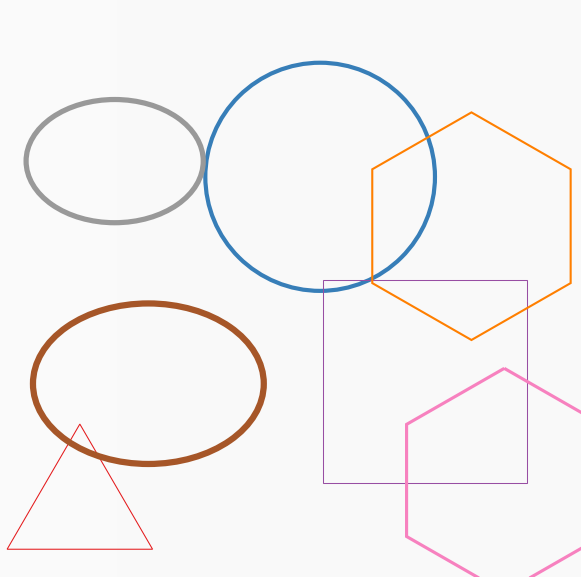[{"shape": "triangle", "thickness": 0.5, "radius": 0.72, "center": [0.137, 0.12]}, {"shape": "circle", "thickness": 2, "radius": 0.99, "center": [0.551, 0.693]}, {"shape": "square", "thickness": 0.5, "radius": 0.88, "center": [0.731, 0.338]}, {"shape": "hexagon", "thickness": 1, "radius": 0.99, "center": [0.811, 0.607]}, {"shape": "oval", "thickness": 3, "radius": 0.99, "center": [0.255, 0.335]}, {"shape": "hexagon", "thickness": 1.5, "radius": 0.97, "center": [0.868, 0.167]}, {"shape": "oval", "thickness": 2.5, "radius": 0.76, "center": [0.197, 0.72]}]